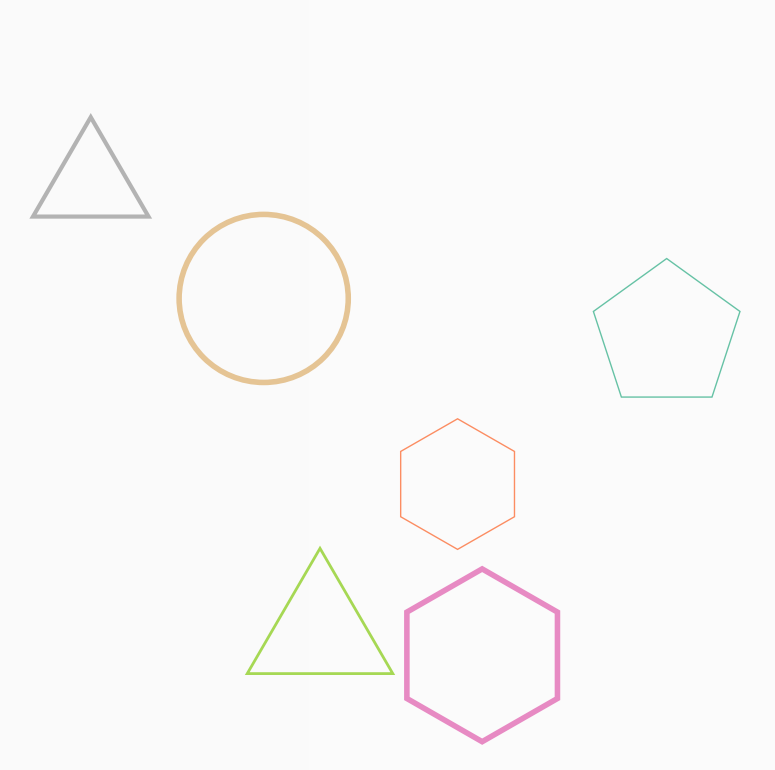[{"shape": "pentagon", "thickness": 0.5, "radius": 0.5, "center": [0.86, 0.565]}, {"shape": "hexagon", "thickness": 0.5, "radius": 0.42, "center": [0.59, 0.371]}, {"shape": "hexagon", "thickness": 2, "radius": 0.56, "center": [0.622, 0.149]}, {"shape": "triangle", "thickness": 1, "radius": 0.54, "center": [0.413, 0.179]}, {"shape": "circle", "thickness": 2, "radius": 0.55, "center": [0.34, 0.612]}, {"shape": "triangle", "thickness": 1.5, "radius": 0.43, "center": [0.117, 0.762]}]